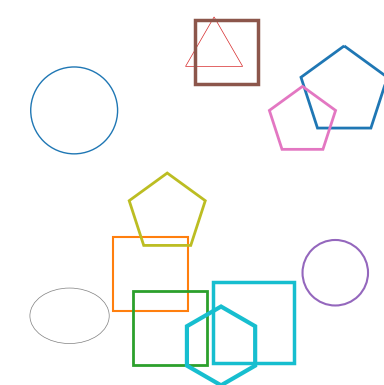[{"shape": "pentagon", "thickness": 2, "radius": 0.59, "center": [0.894, 0.763]}, {"shape": "circle", "thickness": 1, "radius": 0.56, "center": [0.193, 0.713]}, {"shape": "square", "thickness": 1.5, "radius": 0.48, "center": [0.391, 0.288]}, {"shape": "square", "thickness": 2, "radius": 0.48, "center": [0.443, 0.148]}, {"shape": "triangle", "thickness": 0.5, "radius": 0.43, "center": [0.556, 0.87]}, {"shape": "circle", "thickness": 1.5, "radius": 0.43, "center": [0.871, 0.292]}, {"shape": "square", "thickness": 2.5, "radius": 0.41, "center": [0.589, 0.865]}, {"shape": "pentagon", "thickness": 2, "radius": 0.45, "center": [0.786, 0.685]}, {"shape": "oval", "thickness": 0.5, "radius": 0.51, "center": [0.181, 0.18]}, {"shape": "pentagon", "thickness": 2, "radius": 0.52, "center": [0.434, 0.447]}, {"shape": "square", "thickness": 2.5, "radius": 0.53, "center": [0.658, 0.162]}, {"shape": "hexagon", "thickness": 3, "radius": 0.51, "center": [0.574, 0.101]}]